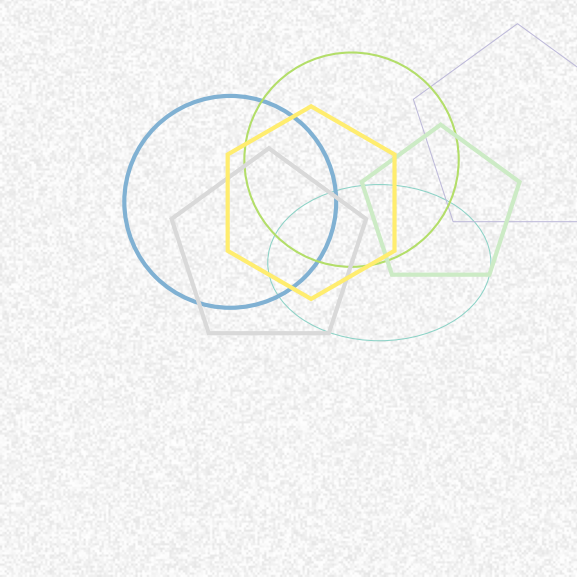[{"shape": "oval", "thickness": 0.5, "radius": 0.97, "center": [0.657, 0.544]}, {"shape": "pentagon", "thickness": 0.5, "radius": 0.95, "center": [0.896, 0.769]}, {"shape": "circle", "thickness": 2, "radius": 0.92, "center": [0.399, 0.65]}, {"shape": "circle", "thickness": 1, "radius": 0.93, "center": [0.609, 0.723]}, {"shape": "pentagon", "thickness": 2, "radius": 0.89, "center": [0.465, 0.565]}, {"shape": "pentagon", "thickness": 2, "radius": 0.72, "center": [0.763, 0.64]}, {"shape": "hexagon", "thickness": 2, "radius": 0.83, "center": [0.539, 0.648]}]